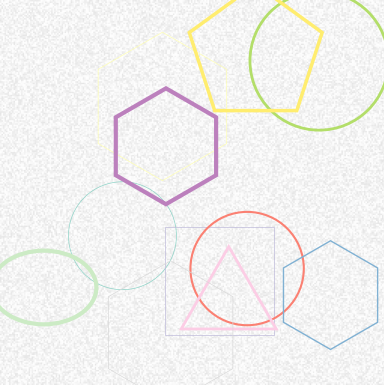[{"shape": "circle", "thickness": 0.5, "radius": 0.7, "center": [0.318, 0.388]}, {"shape": "hexagon", "thickness": 0.5, "radius": 0.96, "center": [0.422, 0.724]}, {"shape": "square", "thickness": 0.5, "radius": 0.7, "center": [0.571, 0.271]}, {"shape": "circle", "thickness": 1.5, "radius": 0.74, "center": [0.642, 0.302]}, {"shape": "hexagon", "thickness": 1, "radius": 0.71, "center": [0.859, 0.233]}, {"shape": "circle", "thickness": 2, "radius": 0.9, "center": [0.829, 0.842]}, {"shape": "triangle", "thickness": 2, "radius": 0.71, "center": [0.594, 0.217]}, {"shape": "hexagon", "thickness": 0.5, "radius": 0.93, "center": [0.443, 0.136]}, {"shape": "hexagon", "thickness": 3, "radius": 0.75, "center": [0.431, 0.62]}, {"shape": "oval", "thickness": 3, "radius": 0.68, "center": [0.114, 0.253]}, {"shape": "pentagon", "thickness": 2.5, "radius": 0.91, "center": [0.664, 0.859]}]